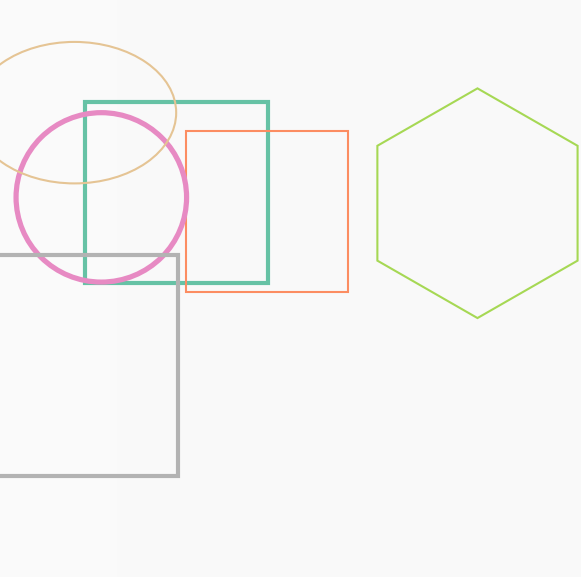[{"shape": "square", "thickness": 2, "radius": 0.79, "center": [0.304, 0.666]}, {"shape": "square", "thickness": 1, "radius": 0.7, "center": [0.46, 0.634]}, {"shape": "circle", "thickness": 2.5, "radius": 0.73, "center": [0.174, 0.657]}, {"shape": "hexagon", "thickness": 1, "radius": 0.99, "center": [0.821, 0.647]}, {"shape": "oval", "thickness": 1, "radius": 0.88, "center": [0.128, 0.804]}, {"shape": "square", "thickness": 2, "radius": 0.96, "center": [0.114, 0.366]}]